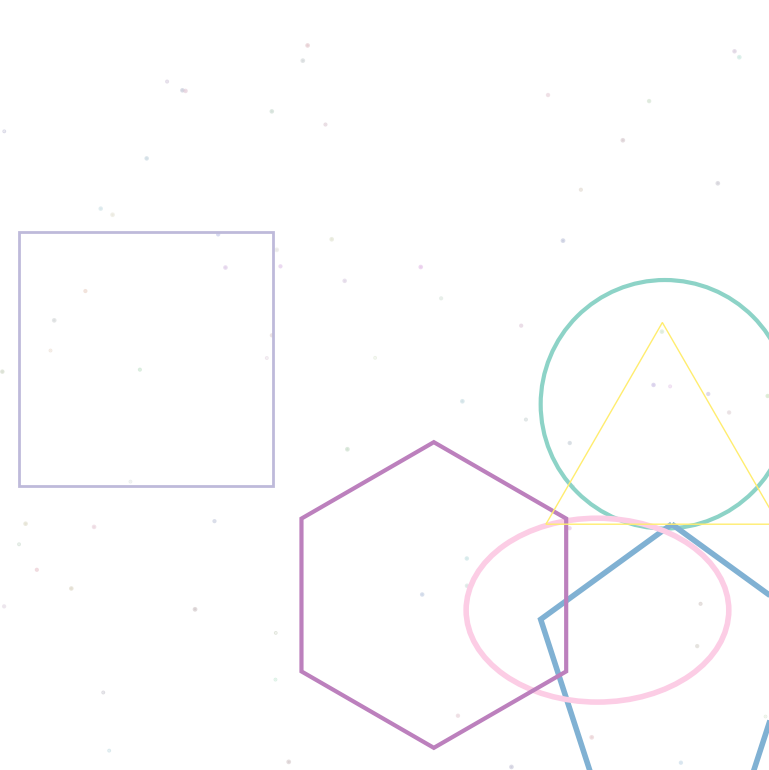[{"shape": "circle", "thickness": 1.5, "radius": 0.81, "center": [0.864, 0.475]}, {"shape": "square", "thickness": 1, "radius": 0.82, "center": [0.19, 0.534]}, {"shape": "pentagon", "thickness": 2, "radius": 0.9, "center": [0.872, 0.14]}, {"shape": "oval", "thickness": 2, "radius": 0.85, "center": [0.776, 0.208]}, {"shape": "hexagon", "thickness": 1.5, "radius": 0.99, "center": [0.563, 0.227]}, {"shape": "triangle", "thickness": 0.5, "radius": 0.87, "center": [0.86, 0.407]}]